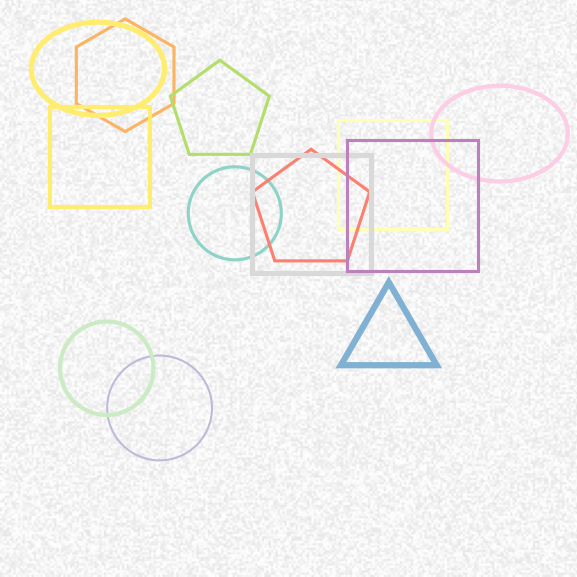[{"shape": "circle", "thickness": 1.5, "radius": 0.4, "center": [0.407, 0.63]}, {"shape": "square", "thickness": 1.5, "radius": 0.47, "center": [0.68, 0.697]}, {"shape": "circle", "thickness": 1, "radius": 0.45, "center": [0.276, 0.293]}, {"shape": "pentagon", "thickness": 1.5, "radius": 0.53, "center": [0.539, 0.634]}, {"shape": "triangle", "thickness": 3, "radius": 0.48, "center": [0.673, 0.415]}, {"shape": "hexagon", "thickness": 1.5, "radius": 0.49, "center": [0.217, 0.869]}, {"shape": "pentagon", "thickness": 1.5, "radius": 0.45, "center": [0.381, 0.805]}, {"shape": "oval", "thickness": 2, "radius": 0.59, "center": [0.865, 0.768]}, {"shape": "square", "thickness": 2.5, "radius": 0.51, "center": [0.54, 0.629]}, {"shape": "square", "thickness": 1.5, "radius": 0.57, "center": [0.715, 0.643]}, {"shape": "circle", "thickness": 2, "radius": 0.4, "center": [0.185, 0.361]}, {"shape": "square", "thickness": 2, "radius": 0.43, "center": [0.172, 0.727]}, {"shape": "oval", "thickness": 2.5, "radius": 0.58, "center": [0.17, 0.88]}]